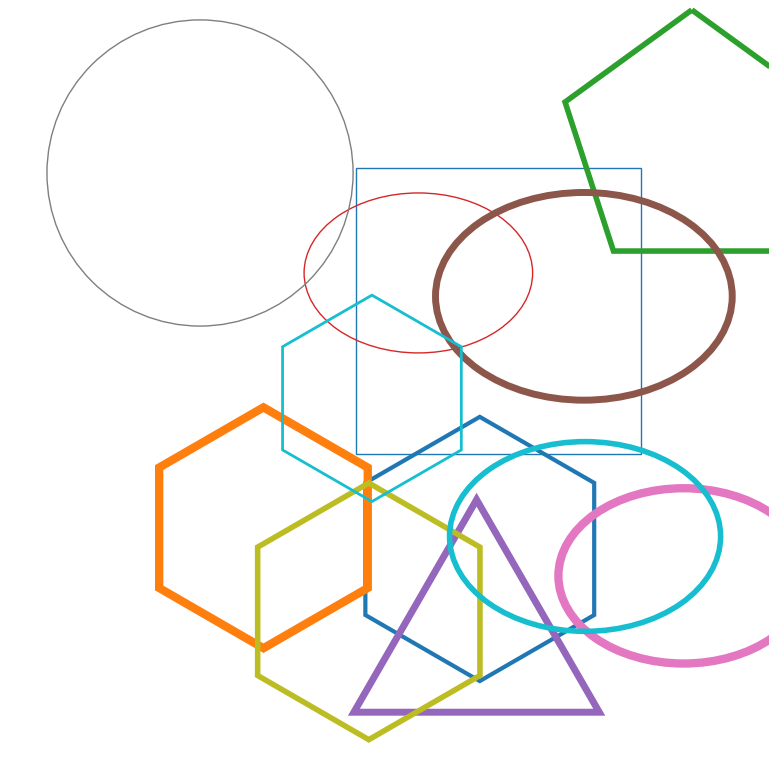[{"shape": "square", "thickness": 0.5, "radius": 0.93, "center": [0.647, 0.596]}, {"shape": "hexagon", "thickness": 1.5, "radius": 0.86, "center": [0.623, 0.287]}, {"shape": "hexagon", "thickness": 3, "radius": 0.78, "center": [0.342, 0.315]}, {"shape": "pentagon", "thickness": 2, "radius": 0.87, "center": [0.898, 0.814]}, {"shape": "oval", "thickness": 0.5, "radius": 0.74, "center": [0.543, 0.646]}, {"shape": "triangle", "thickness": 2.5, "radius": 0.92, "center": [0.619, 0.167]}, {"shape": "oval", "thickness": 2.5, "radius": 0.96, "center": [0.758, 0.615]}, {"shape": "oval", "thickness": 3, "radius": 0.81, "center": [0.888, 0.252]}, {"shape": "circle", "thickness": 0.5, "radius": 0.99, "center": [0.26, 0.775]}, {"shape": "hexagon", "thickness": 2, "radius": 0.83, "center": [0.479, 0.206]}, {"shape": "hexagon", "thickness": 1, "radius": 0.67, "center": [0.483, 0.483]}, {"shape": "oval", "thickness": 2, "radius": 0.88, "center": [0.76, 0.303]}]